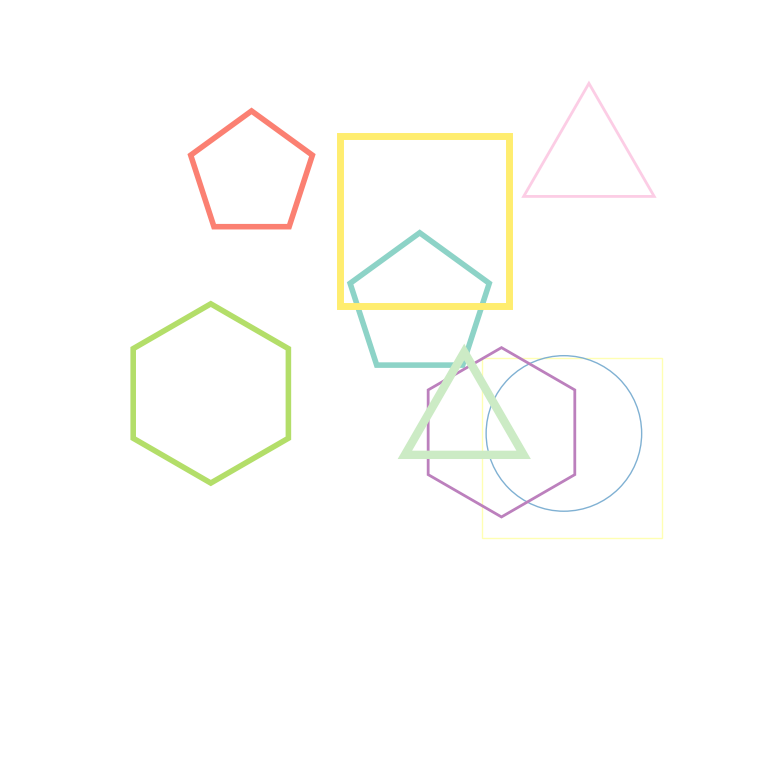[{"shape": "pentagon", "thickness": 2, "radius": 0.47, "center": [0.545, 0.603]}, {"shape": "square", "thickness": 0.5, "radius": 0.58, "center": [0.743, 0.418]}, {"shape": "pentagon", "thickness": 2, "radius": 0.42, "center": [0.327, 0.773]}, {"shape": "circle", "thickness": 0.5, "radius": 0.5, "center": [0.732, 0.437]}, {"shape": "hexagon", "thickness": 2, "radius": 0.58, "center": [0.274, 0.489]}, {"shape": "triangle", "thickness": 1, "radius": 0.49, "center": [0.765, 0.794]}, {"shape": "hexagon", "thickness": 1, "radius": 0.55, "center": [0.651, 0.439]}, {"shape": "triangle", "thickness": 3, "radius": 0.45, "center": [0.603, 0.454]}, {"shape": "square", "thickness": 2.5, "radius": 0.55, "center": [0.552, 0.713]}]